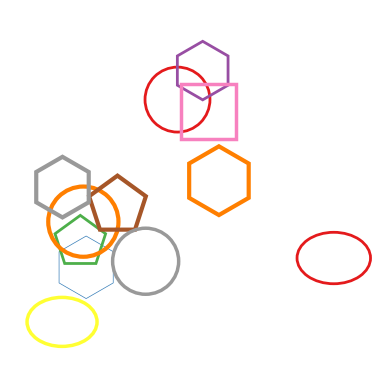[{"shape": "oval", "thickness": 2, "radius": 0.48, "center": [0.867, 0.33]}, {"shape": "circle", "thickness": 2, "radius": 0.42, "center": [0.461, 0.741]}, {"shape": "hexagon", "thickness": 0.5, "radius": 0.41, "center": [0.224, 0.306]}, {"shape": "pentagon", "thickness": 2, "radius": 0.35, "center": [0.209, 0.372]}, {"shape": "hexagon", "thickness": 2, "radius": 0.38, "center": [0.526, 0.817]}, {"shape": "hexagon", "thickness": 3, "radius": 0.45, "center": [0.569, 0.531]}, {"shape": "circle", "thickness": 3, "radius": 0.46, "center": [0.216, 0.424]}, {"shape": "oval", "thickness": 2.5, "radius": 0.45, "center": [0.161, 0.164]}, {"shape": "pentagon", "thickness": 3, "radius": 0.39, "center": [0.305, 0.466]}, {"shape": "square", "thickness": 2.5, "radius": 0.36, "center": [0.542, 0.71]}, {"shape": "circle", "thickness": 2.5, "radius": 0.43, "center": [0.378, 0.321]}, {"shape": "hexagon", "thickness": 3, "radius": 0.39, "center": [0.162, 0.514]}]